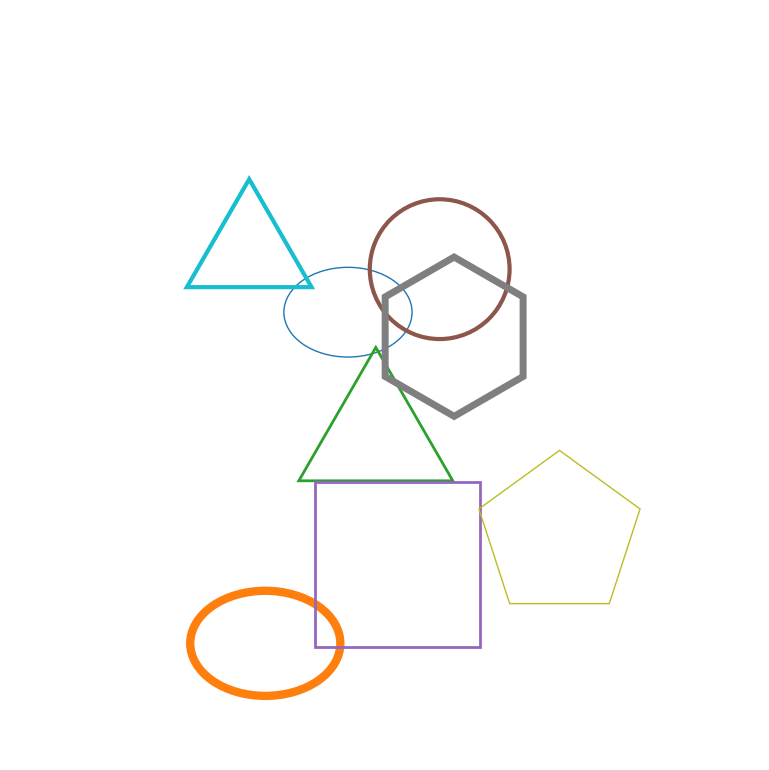[{"shape": "oval", "thickness": 0.5, "radius": 0.42, "center": [0.452, 0.595]}, {"shape": "oval", "thickness": 3, "radius": 0.49, "center": [0.345, 0.164]}, {"shape": "triangle", "thickness": 1, "radius": 0.58, "center": [0.488, 0.433]}, {"shape": "square", "thickness": 1, "radius": 0.53, "center": [0.516, 0.267]}, {"shape": "circle", "thickness": 1.5, "radius": 0.45, "center": [0.571, 0.65]}, {"shape": "hexagon", "thickness": 2.5, "radius": 0.52, "center": [0.59, 0.563]}, {"shape": "pentagon", "thickness": 0.5, "radius": 0.55, "center": [0.727, 0.305]}, {"shape": "triangle", "thickness": 1.5, "radius": 0.47, "center": [0.324, 0.674]}]